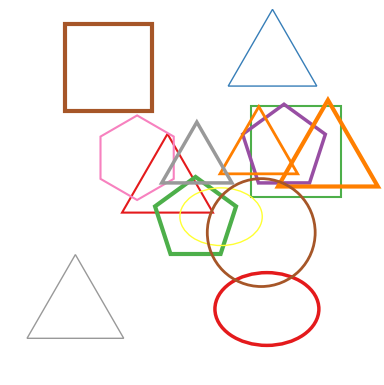[{"shape": "oval", "thickness": 2.5, "radius": 0.68, "center": [0.693, 0.197]}, {"shape": "triangle", "thickness": 1.5, "radius": 0.68, "center": [0.435, 0.516]}, {"shape": "triangle", "thickness": 1, "radius": 0.66, "center": [0.708, 0.843]}, {"shape": "square", "thickness": 1.5, "radius": 0.59, "center": [0.769, 0.607]}, {"shape": "pentagon", "thickness": 3, "radius": 0.55, "center": [0.508, 0.43]}, {"shape": "pentagon", "thickness": 2.5, "radius": 0.56, "center": [0.738, 0.616]}, {"shape": "triangle", "thickness": 3, "radius": 0.75, "center": [0.852, 0.59]}, {"shape": "triangle", "thickness": 2, "radius": 0.58, "center": [0.672, 0.607]}, {"shape": "oval", "thickness": 1, "radius": 0.53, "center": [0.574, 0.437]}, {"shape": "square", "thickness": 3, "radius": 0.57, "center": [0.281, 0.824]}, {"shape": "circle", "thickness": 2, "radius": 0.7, "center": [0.679, 0.396]}, {"shape": "hexagon", "thickness": 1.5, "radius": 0.55, "center": [0.356, 0.59]}, {"shape": "triangle", "thickness": 2.5, "radius": 0.53, "center": [0.511, 0.578]}, {"shape": "triangle", "thickness": 1, "radius": 0.72, "center": [0.196, 0.194]}]